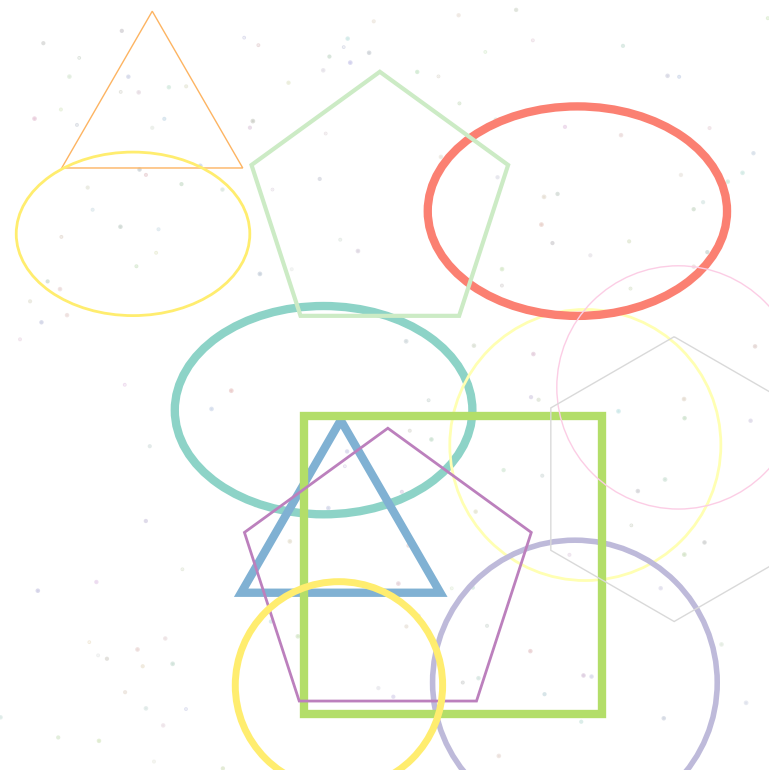[{"shape": "oval", "thickness": 3, "radius": 0.97, "center": [0.42, 0.467]}, {"shape": "circle", "thickness": 1, "radius": 0.88, "center": [0.76, 0.422]}, {"shape": "circle", "thickness": 2, "radius": 0.92, "center": [0.747, 0.114]}, {"shape": "oval", "thickness": 3, "radius": 0.97, "center": [0.75, 0.726]}, {"shape": "triangle", "thickness": 3, "radius": 0.75, "center": [0.443, 0.305]}, {"shape": "triangle", "thickness": 0.5, "radius": 0.68, "center": [0.198, 0.85]}, {"shape": "square", "thickness": 3, "radius": 0.97, "center": [0.588, 0.266]}, {"shape": "circle", "thickness": 0.5, "radius": 0.79, "center": [0.881, 0.497]}, {"shape": "hexagon", "thickness": 0.5, "radius": 0.92, "center": [0.876, 0.378]}, {"shape": "pentagon", "thickness": 1, "radius": 0.98, "center": [0.504, 0.248]}, {"shape": "pentagon", "thickness": 1.5, "radius": 0.88, "center": [0.493, 0.732]}, {"shape": "circle", "thickness": 2.5, "radius": 0.67, "center": [0.44, 0.11]}, {"shape": "oval", "thickness": 1, "radius": 0.76, "center": [0.173, 0.696]}]